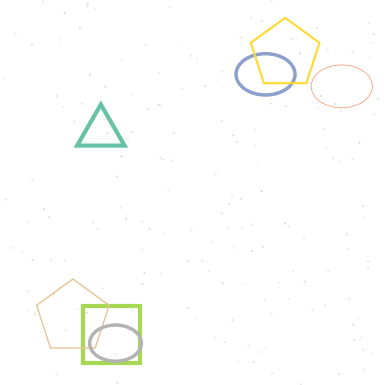[{"shape": "triangle", "thickness": 3, "radius": 0.36, "center": [0.262, 0.657]}, {"shape": "oval", "thickness": 0.5, "radius": 0.4, "center": [0.888, 0.776]}, {"shape": "oval", "thickness": 2.5, "radius": 0.38, "center": [0.69, 0.807]}, {"shape": "square", "thickness": 3, "radius": 0.37, "center": [0.29, 0.132]}, {"shape": "pentagon", "thickness": 1.5, "radius": 0.47, "center": [0.741, 0.86]}, {"shape": "pentagon", "thickness": 1, "radius": 0.49, "center": [0.189, 0.176]}, {"shape": "oval", "thickness": 2.5, "radius": 0.34, "center": [0.3, 0.109]}]